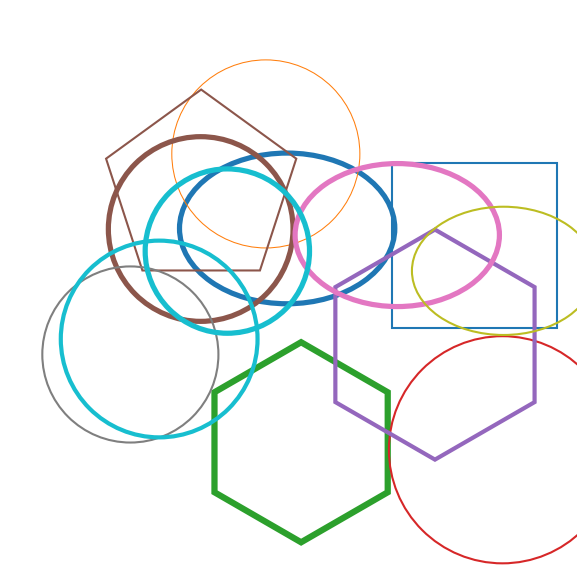[{"shape": "square", "thickness": 1, "radius": 0.71, "center": [0.822, 0.574]}, {"shape": "oval", "thickness": 2.5, "radius": 0.93, "center": [0.497, 0.604]}, {"shape": "circle", "thickness": 0.5, "radius": 0.81, "center": [0.46, 0.733]}, {"shape": "hexagon", "thickness": 3, "radius": 0.87, "center": [0.521, 0.233]}, {"shape": "circle", "thickness": 1, "radius": 0.98, "center": [0.87, 0.22]}, {"shape": "hexagon", "thickness": 2, "radius": 1.0, "center": [0.753, 0.402]}, {"shape": "pentagon", "thickness": 1, "radius": 0.87, "center": [0.348, 0.671]}, {"shape": "circle", "thickness": 2.5, "radius": 0.8, "center": [0.348, 0.603]}, {"shape": "oval", "thickness": 2.5, "radius": 0.88, "center": [0.688, 0.592]}, {"shape": "circle", "thickness": 1, "radius": 0.76, "center": [0.226, 0.385]}, {"shape": "oval", "thickness": 1, "radius": 0.79, "center": [0.872, 0.53]}, {"shape": "circle", "thickness": 2.5, "radius": 0.71, "center": [0.394, 0.564]}, {"shape": "circle", "thickness": 2, "radius": 0.85, "center": [0.276, 0.412]}]